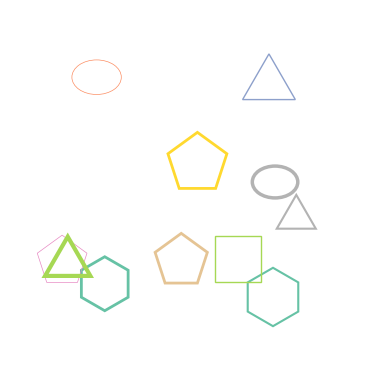[{"shape": "hexagon", "thickness": 2, "radius": 0.35, "center": [0.272, 0.263]}, {"shape": "hexagon", "thickness": 1.5, "radius": 0.38, "center": [0.709, 0.229]}, {"shape": "oval", "thickness": 0.5, "radius": 0.32, "center": [0.251, 0.799]}, {"shape": "triangle", "thickness": 1, "radius": 0.4, "center": [0.699, 0.781]}, {"shape": "pentagon", "thickness": 0.5, "radius": 0.34, "center": [0.161, 0.321]}, {"shape": "square", "thickness": 1, "radius": 0.3, "center": [0.618, 0.327]}, {"shape": "triangle", "thickness": 3, "radius": 0.34, "center": [0.176, 0.317]}, {"shape": "pentagon", "thickness": 2, "radius": 0.4, "center": [0.513, 0.576]}, {"shape": "pentagon", "thickness": 2, "radius": 0.36, "center": [0.471, 0.322]}, {"shape": "triangle", "thickness": 1.5, "radius": 0.29, "center": [0.77, 0.435]}, {"shape": "oval", "thickness": 2.5, "radius": 0.3, "center": [0.714, 0.527]}]